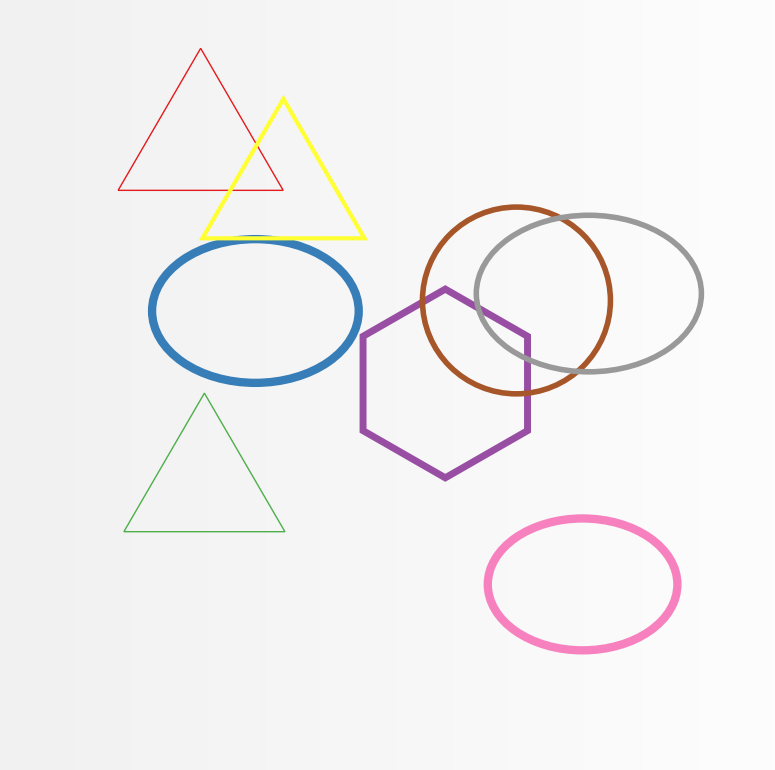[{"shape": "triangle", "thickness": 0.5, "radius": 0.61, "center": [0.259, 0.814]}, {"shape": "oval", "thickness": 3, "radius": 0.67, "center": [0.33, 0.596]}, {"shape": "triangle", "thickness": 0.5, "radius": 0.6, "center": [0.264, 0.369]}, {"shape": "hexagon", "thickness": 2.5, "radius": 0.61, "center": [0.575, 0.502]}, {"shape": "triangle", "thickness": 1.5, "radius": 0.6, "center": [0.366, 0.751]}, {"shape": "circle", "thickness": 2, "radius": 0.61, "center": [0.666, 0.61]}, {"shape": "oval", "thickness": 3, "radius": 0.61, "center": [0.752, 0.241]}, {"shape": "oval", "thickness": 2, "radius": 0.73, "center": [0.76, 0.619]}]